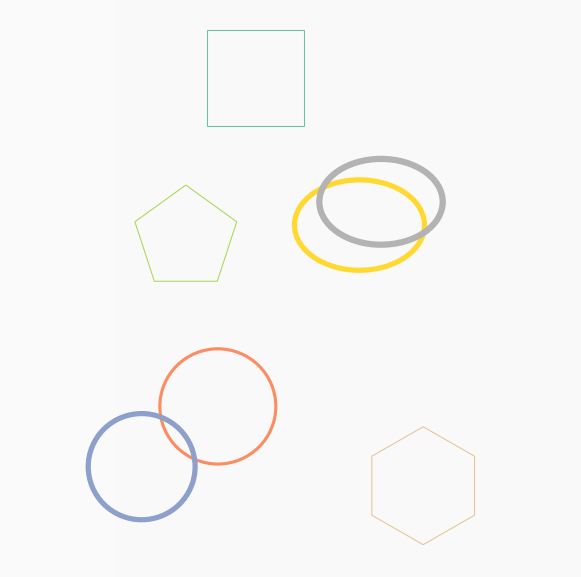[{"shape": "square", "thickness": 0.5, "radius": 0.42, "center": [0.439, 0.864]}, {"shape": "circle", "thickness": 1.5, "radius": 0.5, "center": [0.375, 0.295]}, {"shape": "circle", "thickness": 2.5, "radius": 0.46, "center": [0.244, 0.191]}, {"shape": "pentagon", "thickness": 0.5, "radius": 0.46, "center": [0.32, 0.587]}, {"shape": "oval", "thickness": 2.5, "radius": 0.56, "center": [0.618, 0.609]}, {"shape": "hexagon", "thickness": 0.5, "radius": 0.51, "center": [0.728, 0.158]}, {"shape": "oval", "thickness": 3, "radius": 0.53, "center": [0.656, 0.65]}]